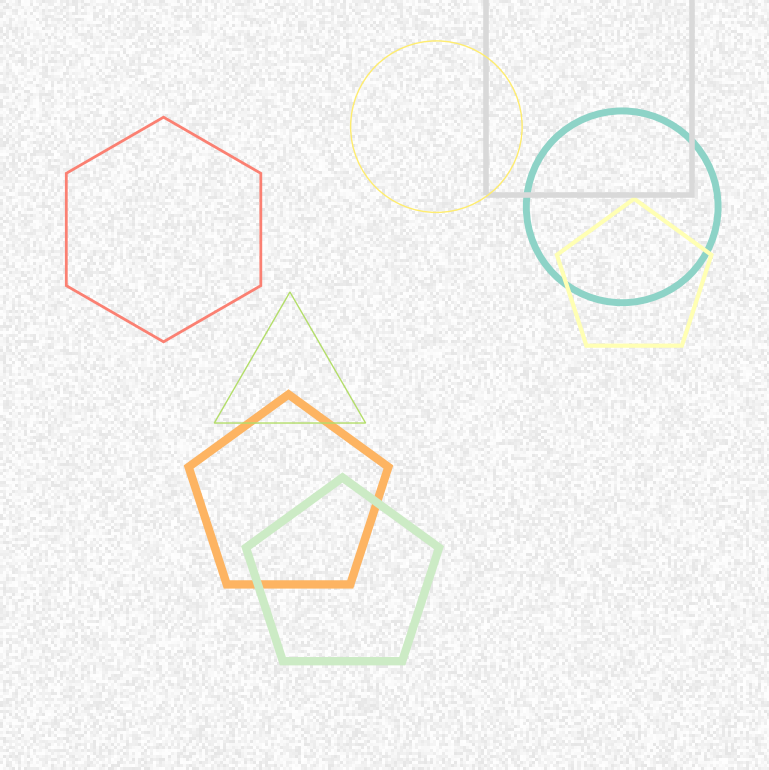[{"shape": "circle", "thickness": 2.5, "radius": 0.62, "center": [0.808, 0.731]}, {"shape": "pentagon", "thickness": 1.5, "radius": 0.53, "center": [0.824, 0.636]}, {"shape": "hexagon", "thickness": 1, "radius": 0.73, "center": [0.212, 0.702]}, {"shape": "pentagon", "thickness": 3, "radius": 0.68, "center": [0.375, 0.351]}, {"shape": "triangle", "thickness": 0.5, "radius": 0.57, "center": [0.377, 0.507]}, {"shape": "square", "thickness": 2, "radius": 0.67, "center": [0.765, 0.88]}, {"shape": "pentagon", "thickness": 3, "radius": 0.66, "center": [0.445, 0.248]}, {"shape": "circle", "thickness": 0.5, "radius": 0.56, "center": [0.567, 0.836]}]